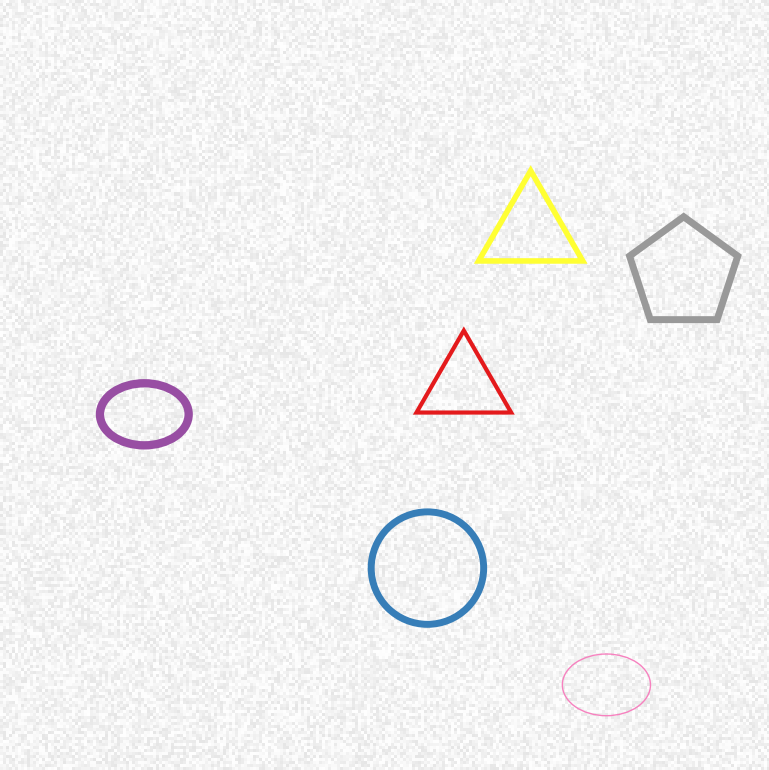[{"shape": "triangle", "thickness": 1.5, "radius": 0.35, "center": [0.602, 0.5]}, {"shape": "circle", "thickness": 2.5, "radius": 0.37, "center": [0.555, 0.262]}, {"shape": "oval", "thickness": 3, "radius": 0.29, "center": [0.187, 0.462]}, {"shape": "triangle", "thickness": 2, "radius": 0.39, "center": [0.689, 0.7]}, {"shape": "oval", "thickness": 0.5, "radius": 0.29, "center": [0.788, 0.111]}, {"shape": "pentagon", "thickness": 2.5, "radius": 0.37, "center": [0.888, 0.645]}]